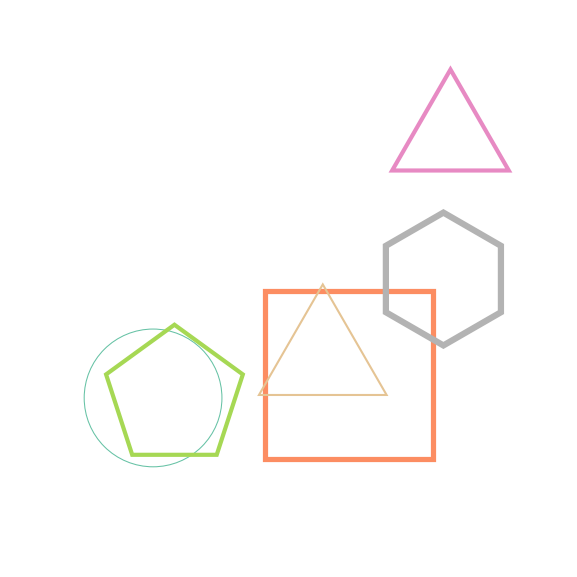[{"shape": "circle", "thickness": 0.5, "radius": 0.6, "center": [0.265, 0.31]}, {"shape": "square", "thickness": 2.5, "radius": 0.73, "center": [0.605, 0.35]}, {"shape": "triangle", "thickness": 2, "radius": 0.58, "center": [0.78, 0.762]}, {"shape": "pentagon", "thickness": 2, "radius": 0.62, "center": [0.302, 0.312]}, {"shape": "triangle", "thickness": 1, "radius": 0.64, "center": [0.559, 0.379]}, {"shape": "hexagon", "thickness": 3, "radius": 0.58, "center": [0.768, 0.516]}]